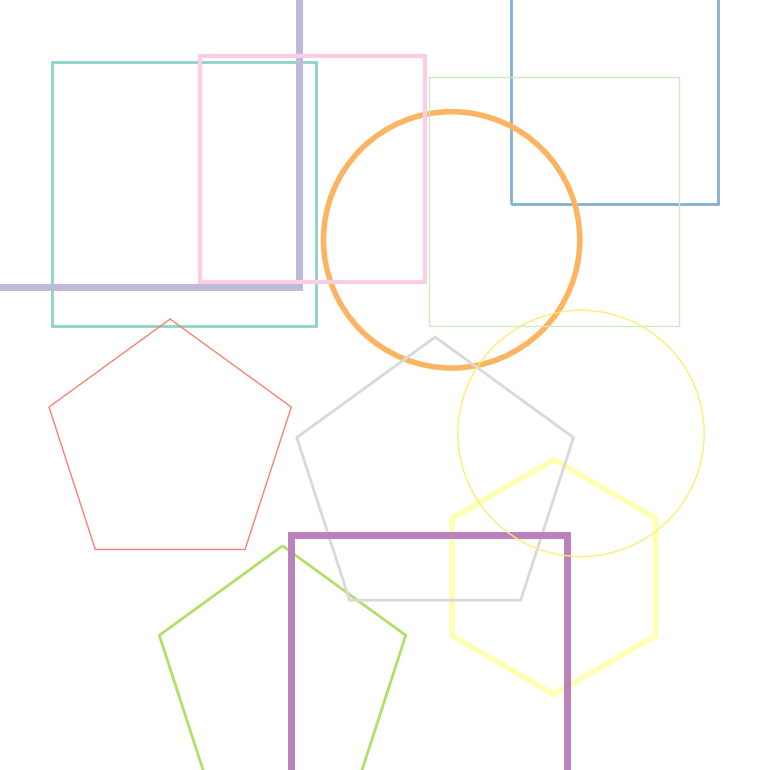[{"shape": "square", "thickness": 1, "radius": 0.86, "center": [0.239, 0.748]}, {"shape": "hexagon", "thickness": 2, "radius": 0.76, "center": [0.719, 0.251]}, {"shape": "square", "thickness": 2.5, "radius": 0.98, "center": [0.193, 0.823]}, {"shape": "pentagon", "thickness": 0.5, "radius": 0.83, "center": [0.221, 0.42]}, {"shape": "square", "thickness": 1, "radius": 0.67, "center": [0.798, 0.869]}, {"shape": "circle", "thickness": 2, "radius": 0.83, "center": [0.587, 0.689]}, {"shape": "pentagon", "thickness": 1, "radius": 0.84, "center": [0.367, 0.123]}, {"shape": "square", "thickness": 1.5, "radius": 0.73, "center": [0.406, 0.781]}, {"shape": "pentagon", "thickness": 1, "radius": 0.94, "center": [0.565, 0.373]}, {"shape": "square", "thickness": 2.5, "radius": 0.9, "center": [0.557, 0.126]}, {"shape": "square", "thickness": 0.5, "radius": 0.81, "center": [0.719, 0.738]}, {"shape": "circle", "thickness": 0.5, "radius": 0.8, "center": [0.755, 0.437]}]